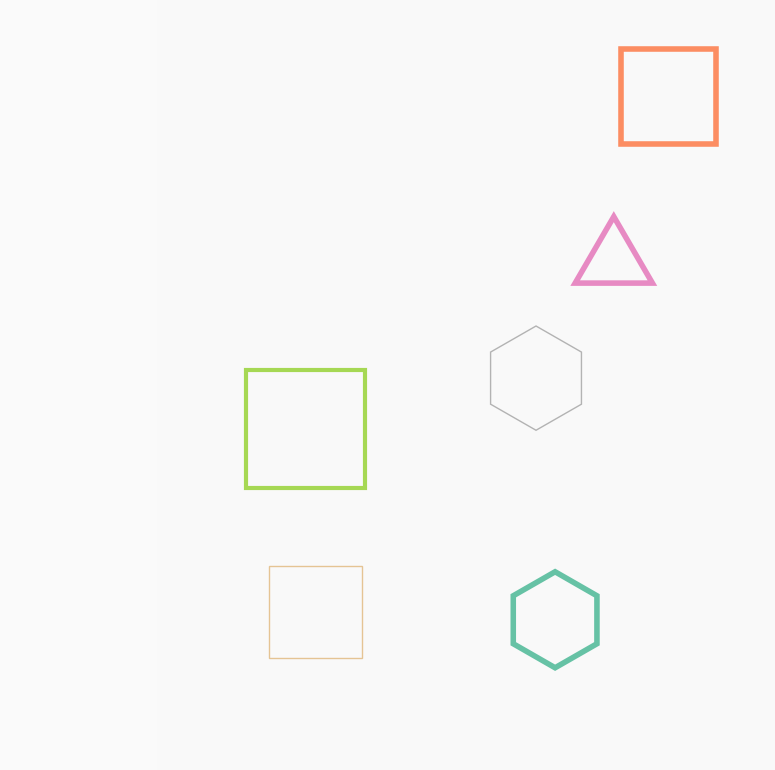[{"shape": "hexagon", "thickness": 2, "radius": 0.31, "center": [0.716, 0.195]}, {"shape": "square", "thickness": 2, "radius": 0.31, "center": [0.862, 0.875]}, {"shape": "triangle", "thickness": 2, "radius": 0.29, "center": [0.792, 0.661]}, {"shape": "square", "thickness": 1.5, "radius": 0.38, "center": [0.394, 0.443]}, {"shape": "square", "thickness": 0.5, "radius": 0.3, "center": [0.407, 0.205]}, {"shape": "hexagon", "thickness": 0.5, "radius": 0.34, "center": [0.692, 0.509]}]